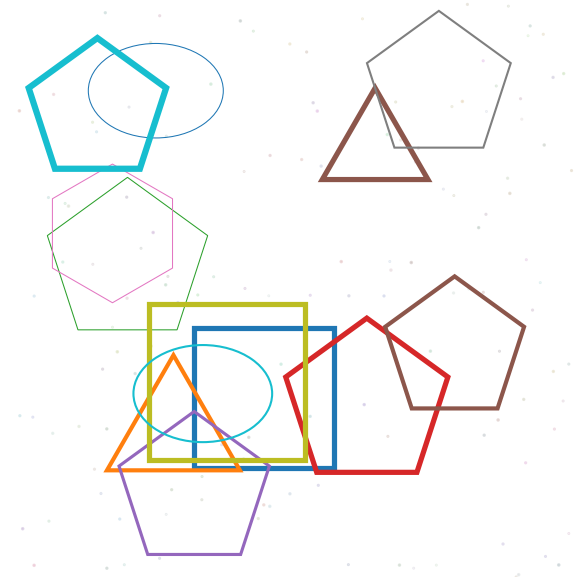[{"shape": "square", "thickness": 2.5, "radius": 0.61, "center": [0.457, 0.31]}, {"shape": "oval", "thickness": 0.5, "radius": 0.58, "center": [0.27, 0.842]}, {"shape": "triangle", "thickness": 2, "radius": 0.66, "center": [0.3, 0.251]}, {"shape": "pentagon", "thickness": 0.5, "radius": 0.73, "center": [0.221, 0.546]}, {"shape": "pentagon", "thickness": 2.5, "radius": 0.74, "center": [0.635, 0.301]}, {"shape": "pentagon", "thickness": 1.5, "radius": 0.68, "center": [0.336, 0.15]}, {"shape": "pentagon", "thickness": 2, "radius": 0.63, "center": [0.787, 0.394]}, {"shape": "triangle", "thickness": 2.5, "radius": 0.53, "center": [0.65, 0.741]}, {"shape": "hexagon", "thickness": 0.5, "radius": 0.6, "center": [0.195, 0.595]}, {"shape": "pentagon", "thickness": 1, "radius": 0.65, "center": [0.76, 0.849]}, {"shape": "square", "thickness": 2.5, "radius": 0.68, "center": [0.394, 0.338]}, {"shape": "pentagon", "thickness": 3, "radius": 0.63, "center": [0.169, 0.808]}, {"shape": "oval", "thickness": 1, "radius": 0.6, "center": [0.351, 0.318]}]